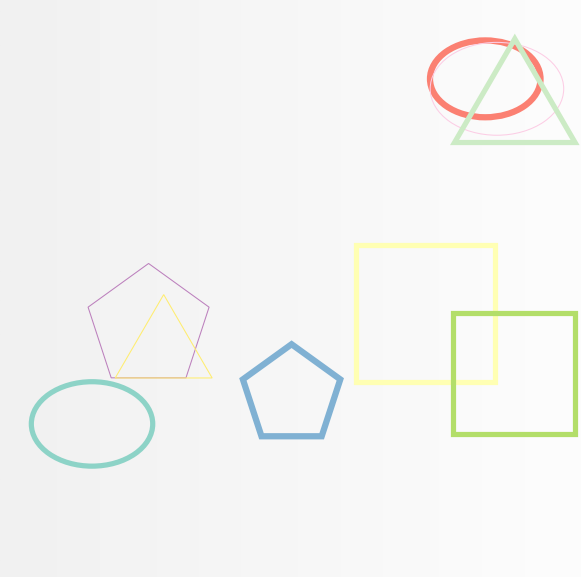[{"shape": "oval", "thickness": 2.5, "radius": 0.52, "center": [0.158, 0.265]}, {"shape": "square", "thickness": 2.5, "radius": 0.6, "center": [0.732, 0.456]}, {"shape": "oval", "thickness": 3, "radius": 0.48, "center": [0.835, 0.863]}, {"shape": "pentagon", "thickness": 3, "radius": 0.44, "center": [0.502, 0.315]}, {"shape": "square", "thickness": 2.5, "radius": 0.53, "center": [0.884, 0.353]}, {"shape": "oval", "thickness": 0.5, "radius": 0.57, "center": [0.855, 0.845]}, {"shape": "pentagon", "thickness": 0.5, "radius": 0.55, "center": [0.256, 0.433]}, {"shape": "triangle", "thickness": 2.5, "radius": 0.6, "center": [0.886, 0.812]}, {"shape": "triangle", "thickness": 0.5, "radius": 0.48, "center": [0.282, 0.393]}]